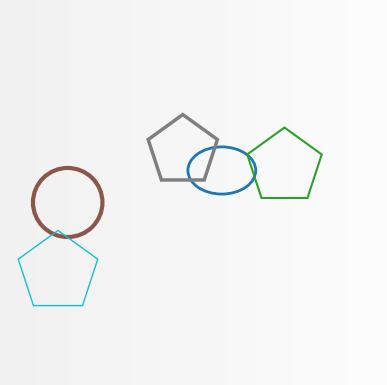[{"shape": "oval", "thickness": 2, "radius": 0.44, "center": [0.572, 0.557]}, {"shape": "pentagon", "thickness": 1.5, "radius": 0.51, "center": [0.734, 0.568]}, {"shape": "circle", "thickness": 3, "radius": 0.45, "center": [0.175, 0.474]}, {"shape": "pentagon", "thickness": 2.5, "radius": 0.47, "center": [0.472, 0.609]}, {"shape": "pentagon", "thickness": 1, "radius": 0.54, "center": [0.15, 0.294]}]